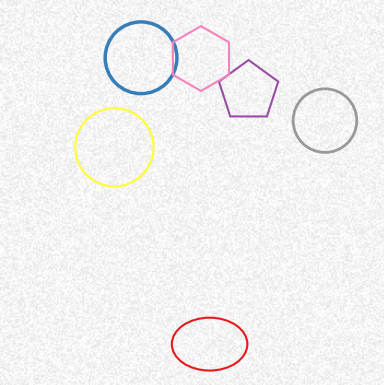[{"shape": "oval", "thickness": 1.5, "radius": 0.49, "center": [0.544, 0.106]}, {"shape": "circle", "thickness": 2.5, "radius": 0.47, "center": [0.366, 0.85]}, {"shape": "pentagon", "thickness": 1.5, "radius": 0.4, "center": [0.646, 0.763]}, {"shape": "circle", "thickness": 1.5, "radius": 0.51, "center": [0.297, 0.617]}, {"shape": "hexagon", "thickness": 1.5, "radius": 0.42, "center": [0.522, 0.848]}, {"shape": "circle", "thickness": 2, "radius": 0.41, "center": [0.844, 0.687]}]